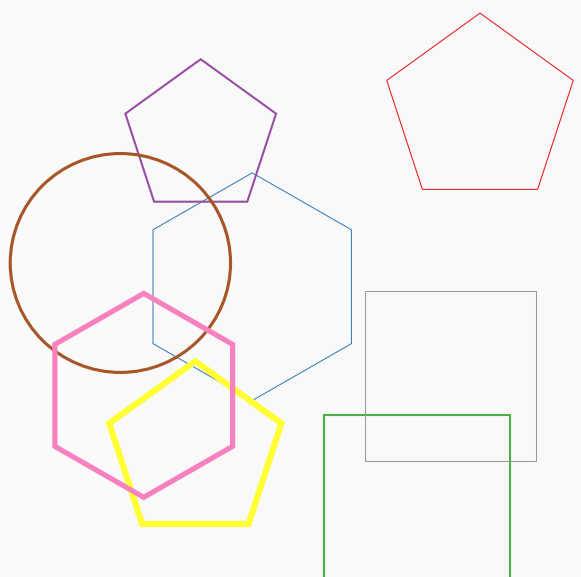[{"shape": "pentagon", "thickness": 0.5, "radius": 0.84, "center": [0.826, 0.808]}, {"shape": "hexagon", "thickness": 0.5, "radius": 0.99, "center": [0.434, 0.503]}, {"shape": "square", "thickness": 1, "radius": 0.8, "center": [0.717, 0.12]}, {"shape": "pentagon", "thickness": 1, "radius": 0.68, "center": [0.345, 0.76]}, {"shape": "pentagon", "thickness": 3, "radius": 0.78, "center": [0.336, 0.218]}, {"shape": "circle", "thickness": 1.5, "radius": 0.95, "center": [0.207, 0.544]}, {"shape": "hexagon", "thickness": 2.5, "radius": 0.88, "center": [0.247, 0.315]}, {"shape": "square", "thickness": 0.5, "radius": 0.74, "center": [0.775, 0.347]}]